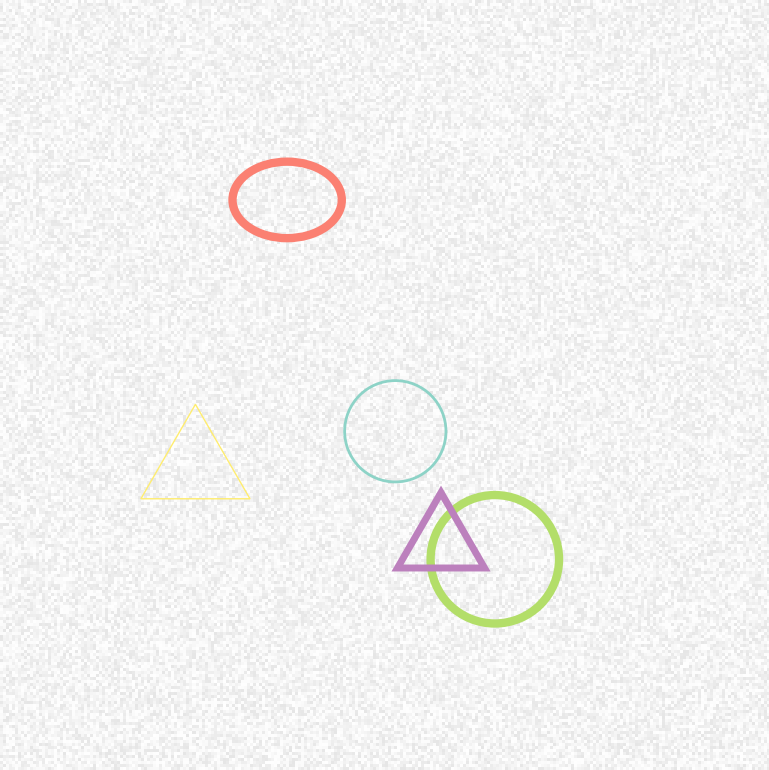[{"shape": "circle", "thickness": 1, "radius": 0.33, "center": [0.513, 0.44]}, {"shape": "oval", "thickness": 3, "radius": 0.35, "center": [0.373, 0.74]}, {"shape": "circle", "thickness": 3, "radius": 0.42, "center": [0.643, 0.274]}, {"shape": "triangle", "thickness": 2.5, "radius": 0.33, "center": [0.573, 0.295]}, {"shape": "triangle", "thickness": 0.5, "radius": 0.41, "center": [0.254, 0.393]}]